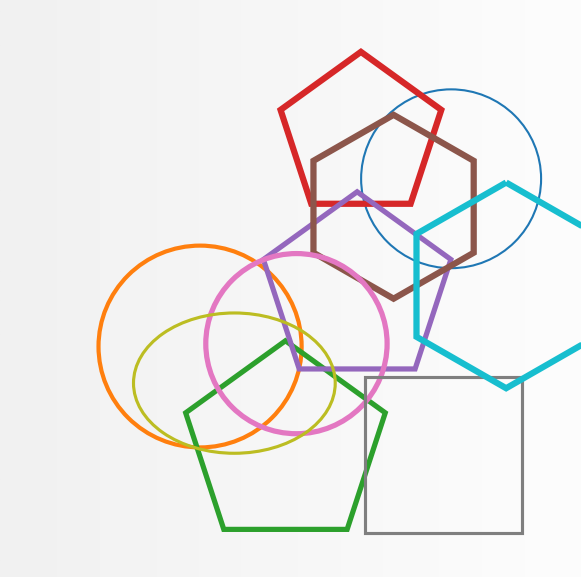[{"shape": "circle", "thickness": 1, "radius": 0.77, "center": [0.776, 0.69]}, {"shape": "circle", "thickness": 2, "radius": 0.87, "center": [0.344, 0.399]}, {"shape": "pentagon", "thickness": 2.5, "radius": 0.9, "center": [0.491, 0.229]}, {"shape": "pentagon", "thickness": 3, "radius": 0.73, "center": [0.621, 0.764]}, {"shape": "pentagon", "thickness": 2.5, "radius": 0.85, "center": [0.614, 0.497]}, {"shape": "hexagon", "thickness": 3, "radius": 0.8, "center": [0.677, 0.641]}, {"shape": "circle", "thickness": 2.5, "radius": 0.78, "center": [0.51, 0.404]}, {"shape": "square", "thickness": 1.5, "radius": 0.68, "center": [0.762, 0.211]}, {"shape": "oval", "thickness": 1.5, "radius": 0.87, "center": [0.403, 0.336]}, {"shape": "hexagon", "thickness": 3, "radius": 0.89, "center": [0.871, 0.505]}]